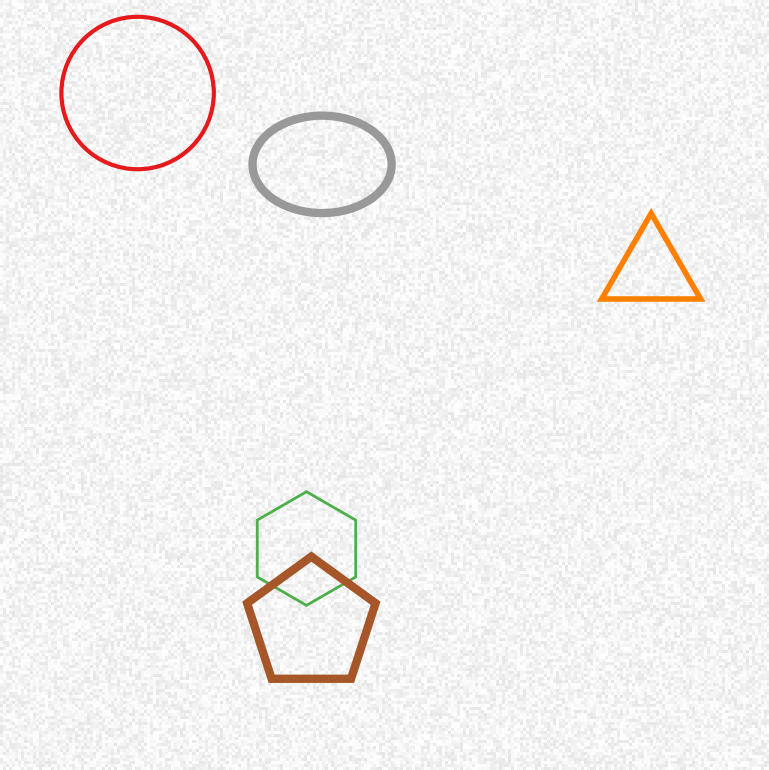[{"shape": "circle", "thickness": 1.5, "radius": 0.49, "center": [0.179, 0.879]}, {"shape": "hexagon", "thickness": 1, "radius": 0.37, "center": [0.398, 0.288]}, {"shape": "triangle", "thickness": 2, "radius": 0.37, "center": [0.846, 0.649]}, {"shape": "pentagon", "thickness": 3, "radius": 0.44, "center": [0.404, 0.189]}, {"shape": "oval", "thickness": 3, "radius": 0.45, "center": [0.418, 0.787]}]